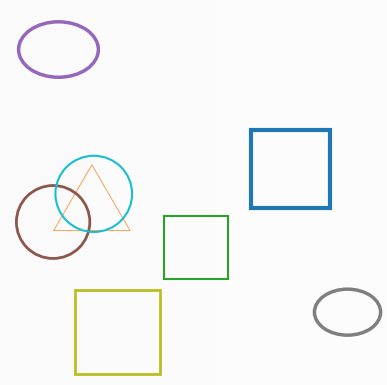[{"shape": "square", "thickness": 3, "radius": 0.51, "center": [0.749, 0.561]}, {"shape": "triangle", "thickness": 0.5, "radius": 0.57, "center": [0.237, 0.458]}, {"shape": "square", "thickness": 1.5, "radius": 0.41, "center": [0.506, 0.357]}, {"shape": "oval", "thickness": 2.5, "radius": 0.51, "center": [0.151, 0.871]}, {"shape": "circle", "thickness": 2, "radius": 0.47, "center": [0.137, 0.423]}, {"shape": "oval", "thickness": 2.5, "radius": 0.43, "center": [0.897, 0.189]}, {"shape": "square", "thickness": 2, "radius": 0.55, "center": [0.302, 0.138]}, {"shape": "circle", "thickness": 1.5, "radius": 0.49, "center": [0.242, 0.496]}]